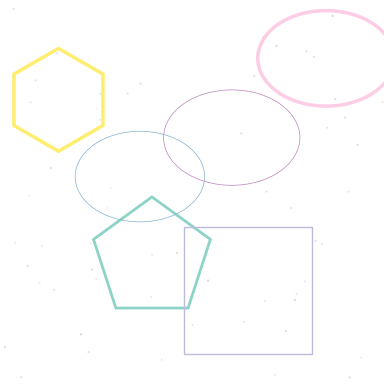[{"shape": "pentagon", "thickness": 2, "radius": 0.8, "center": [0.395, 0.329]}, {"shape": "square", "thickness": 1, "radius": 0.83, "center": [0.644, 0.246]}, {"shape": "oval", "thickness": 0.5, "radius": 0.84, "center": [0.363, 0.541]}, {"shape": "oval", "thickness": 2.5, "radius": 0.89, "center": [0.847, 0.848]}, {"shape": "oval", "thickness": 0.5, "radius": 0.89, "center": [0.602, 0.643]}, {"shape": "hexagon", "thickness": 2.5, "radius": 0.67, "center": [0.152, 0.741]}]